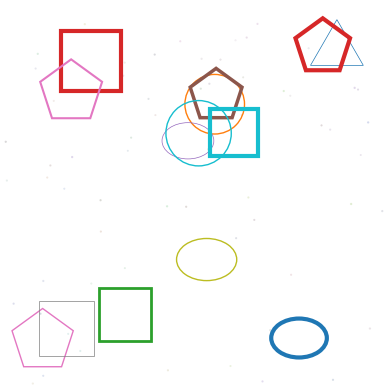[{"shape": "triangle", "thickness": 0.5, "radius": 0.4, "center": [0.875, 0.87]}, {"shape": "oval", "thickness": 3, "radius": 0.36, "center": [0.777, 0.122]}, {"shape": "circle", "thickness": 1, "radius": 0.39, "center": [0.558, 0.729]}, {"shape": "square", "thickness": 2, "radius": 0.34, "center": [0.325, 0.183]}, {"shape": "pentagon", "thickness": 3, "radius": 0.37, "center": [0.838, 0.878]}, {"shape": "square", "thickness": 3, "radius": 0.39, "center": [0.237, 0.842]}, {"shape": "oval", "thickness": 0.5, "radius": 0.34, "center": [0.488, 0.634]}, {"shape": "pentagon", "thickness": 2.5, "radius": 0.35, "center": [0.561, 0.752]}, {"shape": "pentagon", "thickness": 1, "radius": 0.42, "center": [0.111, 0.115]}, {"shape": "pentagon", "thickness": 1.5, "radius": 0.42, "center": [0.185, 0.761]}, {"shape": "square", "thickness": 0.5, "radius": 0.36, "center": [0.173, 0.147]}, {"shape": "oval", "thickness": 1, "radius": 0.39, "center": [0.537, 0.326]}, {"shape": "circle", "thickness": 1, "radius": 0.42, "center": [0.516, 0.654]}, {"shape": "square", "thickness": 3, "radius": 0.31, "center": [0.608, 0.656]}]